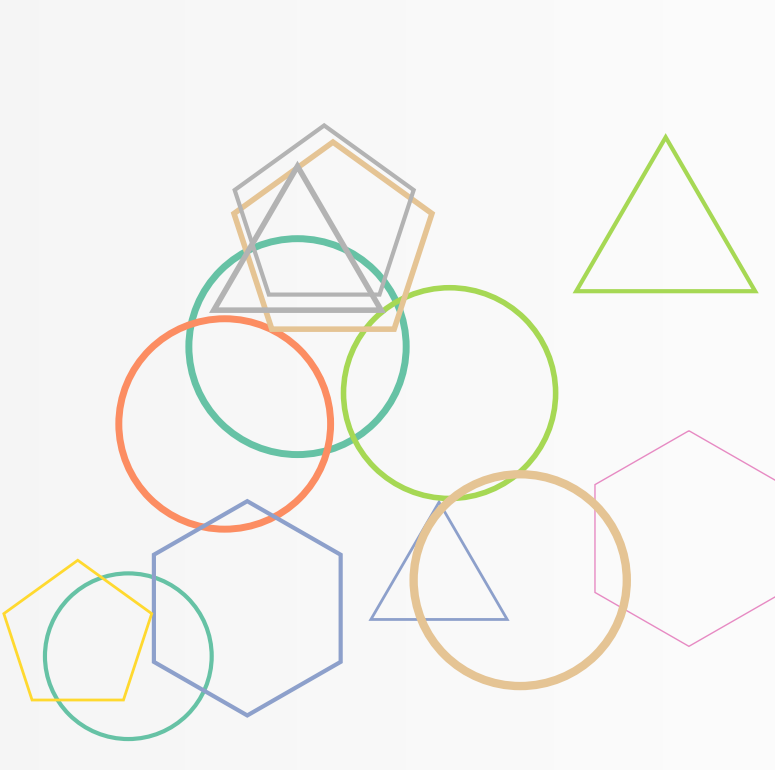[{"shape": "circle", "thickness": 2.5, "radius": 0.7, "center": [0.384, 0.55]}, {"shape": "circle", "thickness": 1.5, "radius": 0.54, "center": [0.166, 0.148]}, {"shape": "circle", "thickness": 2.5, "radius": 0.68, "center": [0.29, 0.449]}, {"shape": "triangle", "thickness": 1, "radius": 0.51, "center": [0.567, 0.246]}, {"shape": "hexagon", "thickness": 1.5, "radius": 0.7, "center": [0.319, 0.21]}, {"shape": "hexagon", "thickness": 0.5, "radius": 0.7, "center": [0.889, 0.301]}, {"shape": "circle", "thickness": 2, "radius": 0.68, "center": [0.58, 0.489]}, {"shape": "triangle", "thickness": 1.5, "radius": 0.67, "center": [0.859, 0.688]}, {"shape": "pentagon", "thickness": 1, "radius": 0.5, "center": [0.1, 0.172]}, {"shape": "pentagon", "thickness": 2, "radius": 0.67, "center": [0.43, 0.681]}, {"shape": "circle", "thickness": 3, "radius": 0.69, "center": [0.671, 0.247]}, {"shape": "triangle", "thickness": 2, "radius": 0.62, "center": [0.384, 0.659]}, {"shape": "pentagon", "thickness": 1.5, "radius": 0.61, "center": [0.418, 0.716]}]